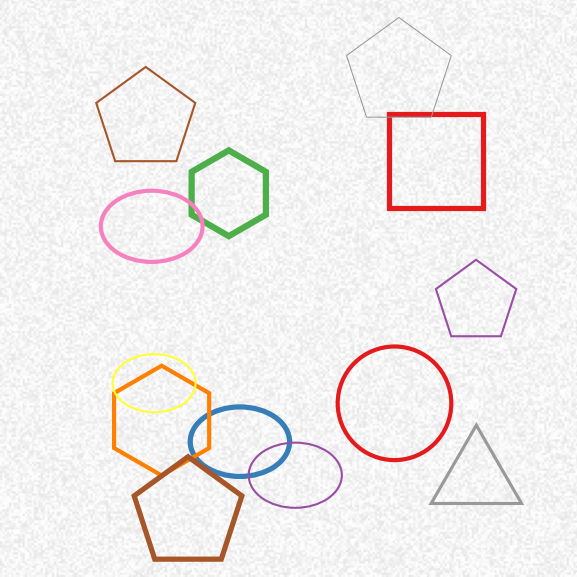[{"shape": "circle", "thickness": 2, "radius": 0.49, "center": [0.683, 0.301]}, {"shape": "square", "thickness": 2.5, "radius": 0.41, "center": [0.755, 0.721]}, {"shape": "oval", "thickness": 2.5, "radius": 0.43, "center": [0.415, 0.234]}, {"shape": "hexagon", "thickness": 3, "radius": 0.37, "center": [0.396, 0.664]}, {"shape": "oval", "thickness": 1, "radius": 0.4, "center": [0.511, 0.176]}, {"shape": "pentagon", "thickness": 1, "radius": 0.37, "center": [0.824, 0.476]}, {"shape": "hexagon", "thickness": 2, "radius": 0.48, "center": [0.28, 0.271]}, {"shape": "oval", "thickness": 1, "radius": 0.36, "center": [0.267, 0.336]}, {"shape": "pentagon", "thickness": 1, "radius": 0.45, "center": [0.252, 0.793]}, {"shape": "pentagon", "thickness": 2.5, "radius": 0.49, "center": [0.326, 0.11]}, {"shape": "oval", "thickness": 2, "radius": 0.44, "center": [0.263, 0.607]}, {"shape": "pentagon", "thickness": 0.5, "radius": 0.48, "center": [0.691, 0.873]}, {"shape": "triangle", "thickness": 1.5, "radius": 0.45, "center": [0.825, 0.172]}]